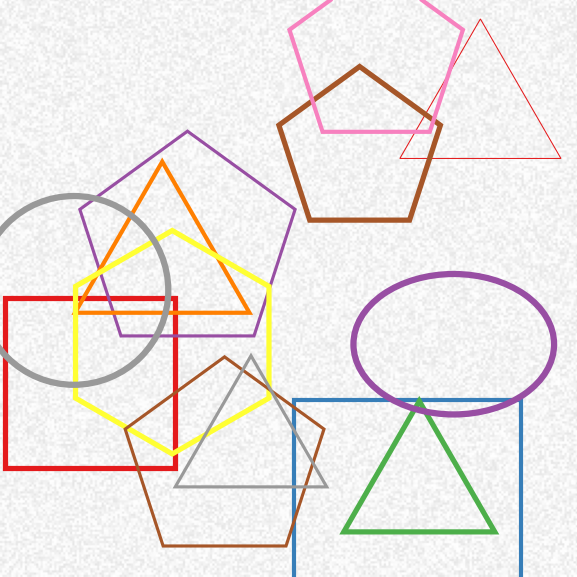[{"shape": "square", "thickness": 2.5, "radius": 0.74, "center": [0.156, 0.335]}, {"shape": "triangle", "thickness": 0.5, "radius": 0.81, "center": [0.832, 0.805]}, {"shape": "square", "thickness": 2, "radius": 0.98, "center": [0.705, 0.11]}, {"shape": "triangle", "thickness": 2.5, "radius": 0.75, "center": [0.726, 0.154]}, {"shape": "oval", "thickness": 3, "radius": 0.87, "center": [0.786, 0.403]}, {"shape": "pentagon", "thickness": 1.5, "radius": 0.98, "center": [0.325, 0.576]}, {"shape": "triangle", "thickness": 2, "radius": 0.87, "center": [0.281, 0.545]}, {"shape": "hexagon", "thickness": 2.5, "radius": 0.97, "center": [0.298, 0.407]}, {"shape": "pentagon", "thickness": 1.5, "radius": 0.91, "center": [0.389, 0.2]}, {"shape": "pentagon", "thickness": 2.5, "radius": 0.74, "center": [0.623, 0.737]}, {"shape": "pentagon", "thickness": 2, "radius": 0.79, "center": [0.651, 0.899]}, {"shape": "circle", "thickness": 3, "radius": 0.82, "center": [0.128, 0.496]}, {"shape": "triangle", "thickness": 1.5, "radius": 0.76, "center": [0.435, 0.232]}]